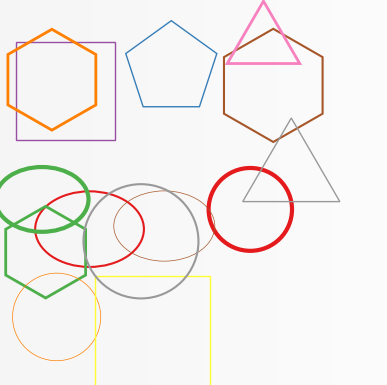[{"shape": "circle", "thickness": 3, "radius": 0.54, "center": [0.646, 0.456]}, {"shape": "oval", "thickness": 1.5, "radius": 0.7, "center": [0.231, 0.405]}, {"shape": "pentagon", "thickness": 1, "radius": 0.62, "center": [0.442, 0.823]}, {"shape": "oval", "thickness": 3, "radius": 0.6, "center": [0.108, 0.482]}, {"shape": "hexagon", "thickness": 2, "radius": 0.6, "center": [0.118, 0.345]}, {"shape": "square", "thickness": 1, "radius": 0.64, "center": [0.17, 0.765]}, {"shape": "circle", "thickness": 0.5, "radius": 0.57, "center": [0.146, 0.177]}, {"shape": "hexagon", "thickness": 2, "radius": 0.65, "center": [0.134, 0.793]}, {"shape": "square", "thickness": 1, "radius": 0.74, "center": [0.394, 0.136]}, {"shape": "oval", "thickness": 0.5, "radius": 0.65, "center": [0.424, 0.413]}, {"shape": "hexagon", "thickness": 1.5, "radius": 0.73, "center": [0.705, 0.778]}, {"shape": "triangle", "thickness": 2, "radius": 0.54, "center": [0.68, 0.889]}, {"shape": "triangle", "thickness": 1, "radius": 0.72, "center": [0.752, 0.549]}, {"shape": "circle", "thickness": 1.5, "radius": 0.74, "center": [0.364, 0.373]}]